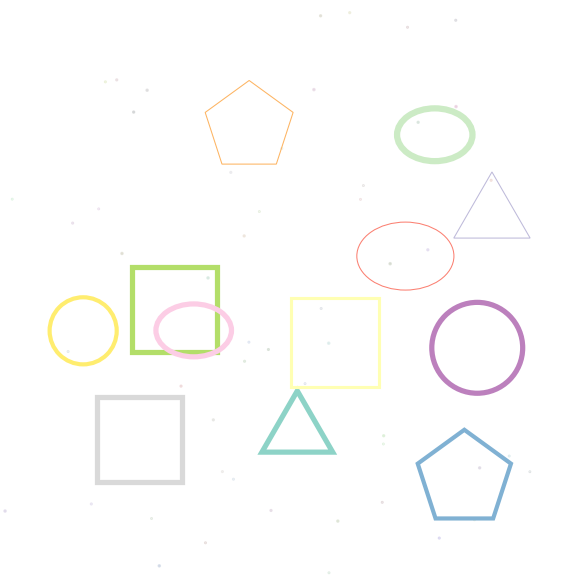[{"shape": "triangle", "thickness": 2.5, "radius": 0.35, "center": [0.515, 0.252]}, {"shape": "square", "thickness": 1.5, "radius": 0.38, "center": [0.58, 0.406]}, {"shape": "triangle", "thickness": 0.5, "radius": 0.38, "center": [0.852, 0.625]}, {"shape": "oval", "thickness": 0.5, "radius": 0.42, "center": [0.702, 0.556]}, {"shape": "pentagon", "thickness": 2, "radius": 0.42, "center": [0.804, 0.17]}, {"shape": "pentagon", "thickness": 0.5, "radius": 0.4, "center": [0.431, 0.78]}, {"shape": "square", "thickness": 2.5, "radius": 0.37, "center": [0.302, 0.463]}, {"shape": "oval", "thickness": 2.5, "radius": 0.33, "center": [0.335, 0.427]}, {"shape": "square", "thickness": 2.5, "radius": 0.37, "center": [0.241, 0.237]}, {"shape": "circle", "thickness": 2.5, "radius": 0.39, "center": [0.826, 0.397]}, {"shape": "oval", "thickness": 3, "radius": 0.33, "center": [0.753, 0.766]}, {"shape": "circle", "thickness": 2, "radius": 0.29, "center": [0.144, 0.426]}]